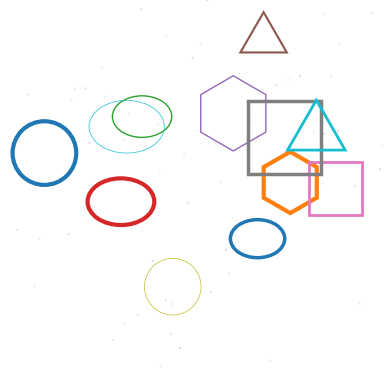[{"shape": "oval", "thickness": 2.5, "radius": 0.35, "center": [0.669, 0.38]}, {"shape": "circle", "thickness": 3, "radius": 0.41, "center": [0.115, 0.602]}, {"shape": "hexagon", "thickness": 3, "radius": 0.4, "center": [0.754, 0.526]}, {"shape": "oval", "thickness": 1, "radius": 0.39, "center": [0.369, 0.697]}, {"shape": "oval", "thickness": 3, "radius": 0.43, "center": [0.314, 0.476]}, {"shape": "hexagon", "thickness": 1, "radius": 0.49, "center": [0.606, 0.706]}, {"shape": "triangle", "thickness": 1.5, "radius": 0.35, "center": [0.685, 0.899]}, {"shape": "square", "thickness": 2, "radius": 0.35, "center": [0.871, 0.51]}, {"shape": "square", "thickness": 2.5, "radius": 0.47, "center": [0.739, 0.643]}, {"shape": "circle", "thickness": 0.5, "radius": 0.37, "center": [0.449, 0.255]}, {"shape": "oval", "thickness": 0.5, "radius": 0.49, "center": [0.329, 0.671]}, {"shape": "triangle", "thickness": 2, "radius": 0.43, "center": [0.822, 0.653]}]